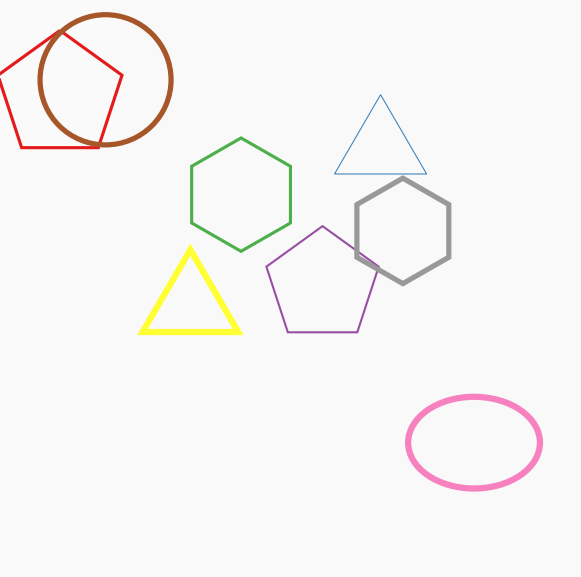[{"shape": "pentagon", "thickness": 1.5, "radius": 0.56, "center": [0.103, 0.834]}, {"shape": "triangle", "thickness": 0.5, "radius": 0.46, "center": [0.655, 0.744]}, {"shape": "hexagon", "thickness": 1.5, "radius": 0.49, "center": [0.415, 0.662]}, {"shape": "pentagon", "thickness": 1, "radius": 0.51, "center": [0.555, 0.506]}, {"shape": "triangle", "thickness": 3, "radius": 0.48, "center": [0.328, 0.472]}, {"shape": "circle", "thickness": 2.5, "radius": 0.56, "center": [0.182, 0.861]}, {"shape": "oval", "thickness": 3, "radius": 0.57, "center": [0.816, 0.233]}, {"shape": "hexagon", "thickness": 2.5, "radius": 0.46, "center": [0.693, 0.599]}]